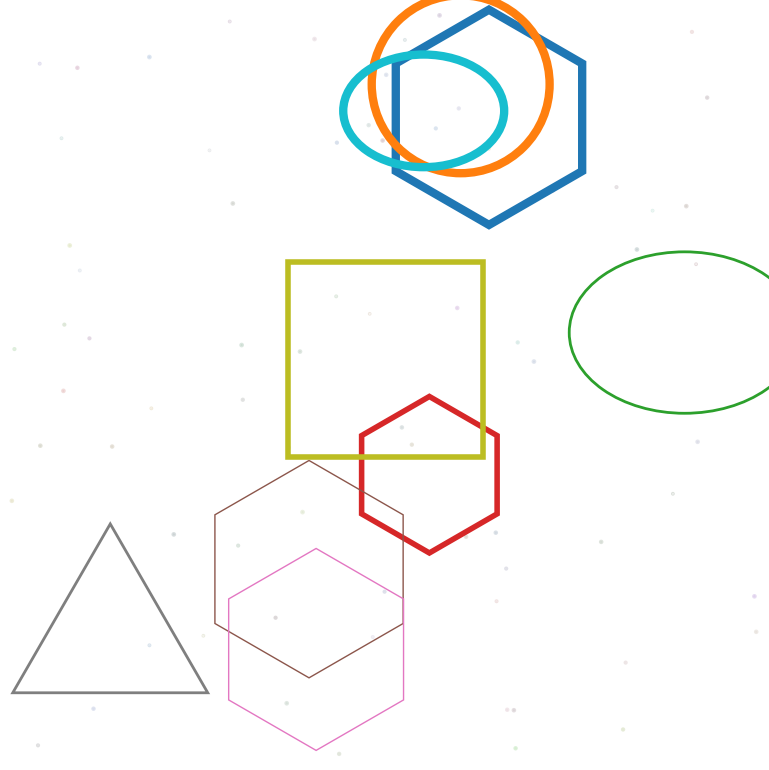[{"shape": "hexagon", "thickness": 3, "radius": 0.7, "center": [0.635, 0.848]}, {"shape": "circle", "thickness": 3, "radius": 0.58, "center": [0.598, 0.891]}, {"shape": "oval", "thickness": 1, "radius": 0.75, "center": [0.889, 0.568]}, {"shape": "hexagon", "thickness": 2, "radius": 0.51, "center": [0.558, 0.383]}, {"shape": "hexagon", "thickness": 0.5, "radius": 0.71, "center": [0.401, 0.261]}, {"shape": "hexagon", "thickness": 0.5, "radius": 0.66, "center": [0.411, 0.157]}, {"shape": "triangle", "thickness": 1, "radius": 0.73, "center": [0.143, 0.173]}, {"shape": "square", "thickness": 2, "radius": 0.63, "center": [0.501, 0.533]}, {"shape": "oval", "thickness": 3, "radius": 0.52, "center": [0.55, 0.856]}]